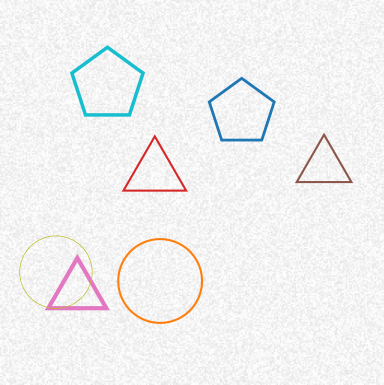[{"shape": "pentagon", "thickness": 2, "radius": 0.44, "center": [0.628, 0.708]}, {"shape": "circle", "thickness": 1.5, "radius": 0.54, "center": [0.416, 0.27]}, {"shape": "triangle", "thickness": 1.5, "radius": 0.47, "center": [0.402, 0.552]}, {"shape": "triangle", "thickness": 1.5, "radius": 0.41, "center": [0.842, 0.568]}, {"shape": "triangle", "thickness": 3, "radius": 0.44, "center": [0.201, 0.243]}, {"shape": "circle", "thickness": 0.5, "radius": 0.47, "center": [0.145, 0.293]}, {"shape": "pentagon", "thickness": 2.5, "radius": 0.49, "center": [0.279, 0.78]}]